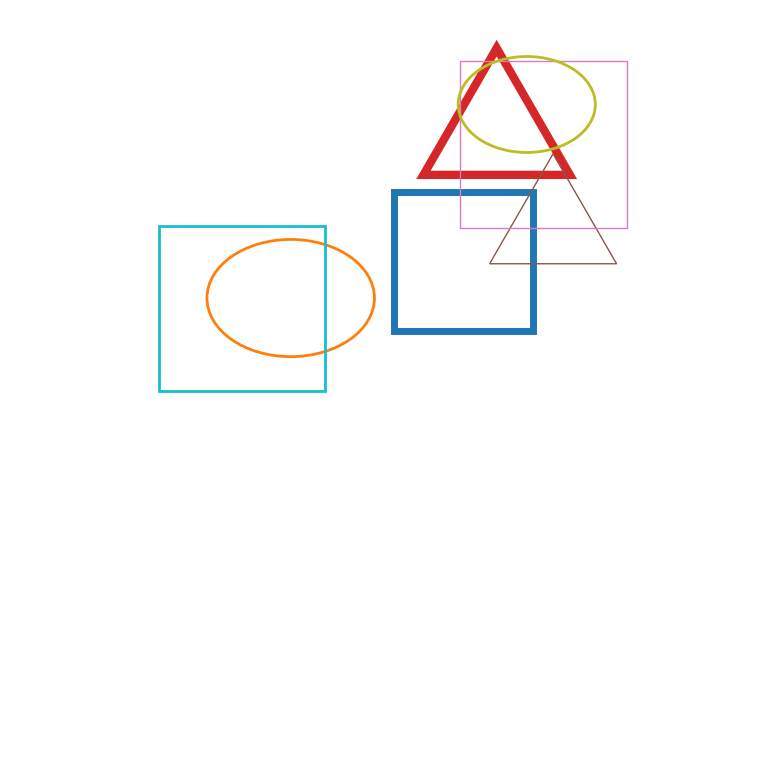[{"shape": "square", "thickness": 2.5, "radius": 0.45, "center": [0.602, 0.66]}, {"shape": "oval", "thickness": 1, "radius": 0.54, "center": [0.378, 0.613]}, {"shape": "triangle", "thickness": 3, "radius": 0.55, "center": [0.645, 0.828]}, {"shape": "triangle", "thickness": 0.5, "radius": 0.48, "center": [0.718, 0.705]}, {"shape": "square", "thickness": 0.5, "radius": 0.54, "center": [0.706, 0.812]}, {"shape": "oval", "thickness": 1, "radius": 0.45, "center": [0.684, 0.864]}, {"shape": "square", "thickness": 1, "radius": 0.54, "center": [0.314, 0.599]}]